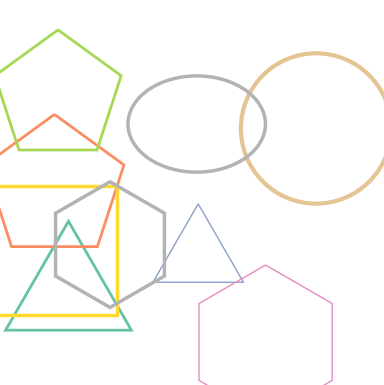[{"shape": "triangle", "thickness": 2, "radius": 0.94, "center": [0.178, 0.237]}, {"shape": "pentagon", "thickness": 2, "radius": 0.95, "center": [0.141, 0.513]}, {"shape": "triangle", "thickness": 1, "radius": 0.68, "center": [0.515, 0.335]}, {"shape": "hexagon", "thickness": 1, "radius": 1.0, "center": [0.69, 0.112]}, {"shape": "pentagon", "thickness": 2, "radius": 0.86, "center": [0.151, 0.75]}, {"shape": "square", "thickness": 2.5, "radius": 0.84, "center": [0.137, 0.35]}, {"shape": "circle", "thickness": 3, "radius": 0.98, "center": [0.821, 0.666]}, {"shape": "oval", "thickness": 2.5, "radius": 0.89, "center": [0.511, 0.678]}, {"shape": "hexagon", "thickness": 2.5, "radius": 0.82, "center": [0.286, 0.365]}]